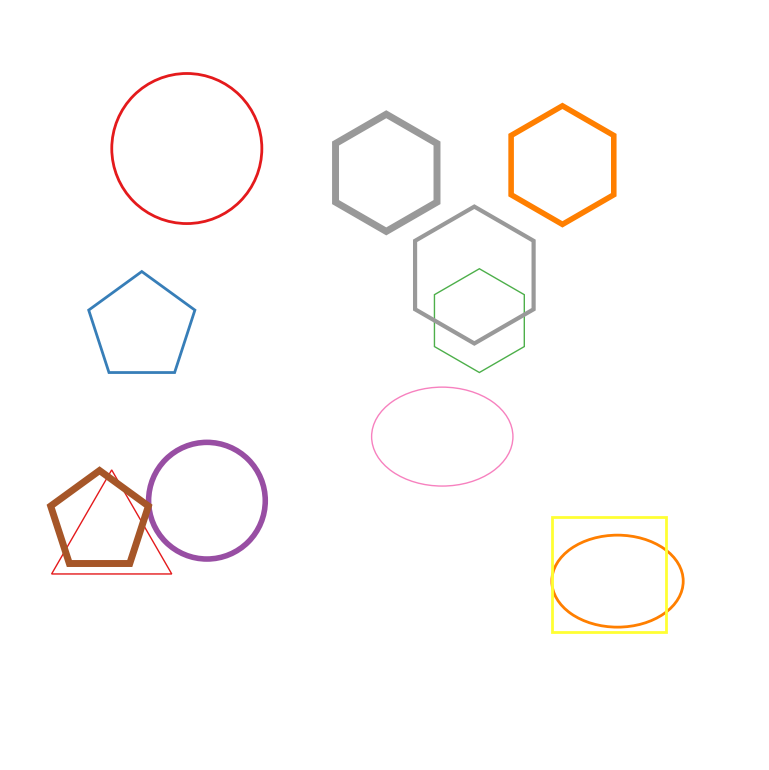[{"shape": "triangle", "thickness": 0.5, "radius": 0.45, "center": [0.145, 0.3]}, {"shape": "circle", "thickness": 1, "radius": 0.49, "center": [0.243, 0.807]}, {"shape": "pentagon", "thickness": 1, "radius": 0.36, "center": [0.184, 0.575]}, {"shape": "hexagon", "thickness": 0.5, "radius": 0.34, "center": [0.623, 0.584]}, {"shape": "circle", "thickness": 2, "radius": 0.38, "center": [0.269, 0.35]}, {"shape": "oval", "thickness": 1, "radius": 0.43, "center": [0.802, 0.245]}, {"shape": "hexagon", "thickness": 2, "radius": 0.38, "center": [0.73, 0.786]}, {"shape": "square", "thickness": 1, "radius": 0.37, "center": [0.791, 0.254]}, {"shape": "pentagon", "thickness": 2.5, "radius": 0.33, "center": [0.129, 0.322]}, {"shape": "oval", "thickness": 0.5, "radius": 0.46, "center": [0.574, 0.433]}, {"shape": "hexagon", "thickness": 1.5, "radius": 0.44, "center": [0.616, 0.643]}, {"shape": "hexagon", "thickness": 2.5, "radius": 0.38, "center": [0.502, 0.776]}]